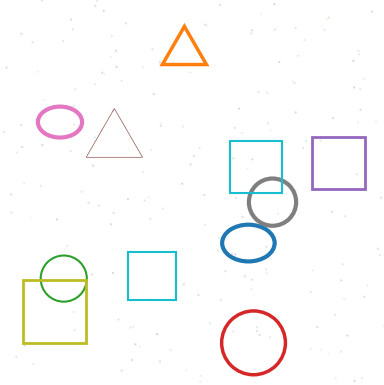[{"shape": "oval", "thickness": 3, "radius": 0.34, "center": [0.645, 0.369]}, {"shape": "triangle", "thickness": 2.5, "radius": 0.33, "center": [0.479, 0.865]}, {"shape": "circle", "thickness": 1.5, "radius": 0.3, "center": [0.166, 0.276]}, {"shape": "circle", "thickness": 2.5, "radius": 0.41, "center": [0.659, 0.109]}, {"shape": "square", "thickness": 2, "radius": 0.34, "center": [0.879, 0.577]}, {"shape": "triangle", "thickness": 0.5, "radius": 0.42, "center": [0.297, 0.634]}, {"shape": "oval", "thickness": 3, "radius": 0.29, "center": [0.156, 0.683]}, {"shape": "circle", "thickness": 3, "radius": 0.31, "center": [0.708, 0.475]}, {"shape": "square", "thickness": 2, "radius": 0.41, "center": [0.141, 0.191]}, {"shape": "square", "thickness": 1.5, "radius": 0.34, "center": [0.665, 0.566]}, {"shape": "square", "thickness": 1.5, "radius": 0.31, "center": [0.395, 0.283]}]